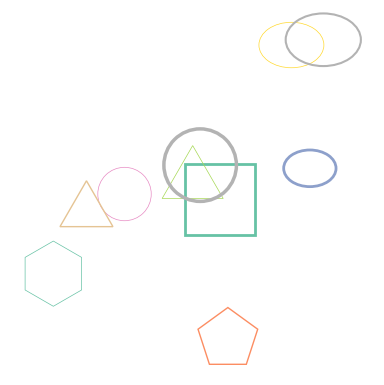[{"shape": "hexagon", "thickness": 0.5, "radius": 0.42, "center": [0.139, 0.289]}, {"shape": "square", "thickness": 2, "radius": 0.46, "center": [0.572, 0.482]}, {"shape": "pentagon", "thickness": 1, "radius": 0.41, "center": [0.592, 0.12]}, {"shape": "oval", "thickness": 2, "radius": 0.34, "center": [0.805, 0.563]}, {"shape": "circle", "thickness": 0.5, "radius": 0.35, "center": [0.323, 0.496]}, {"shape": "triangle", "thickness": 0.5, "radius": 0.46, "center": [0.5, 0.53]}, {"shape": "oval", "thickness": 0.5, "radius": 0.42, "center": [0.757, 0.883]}, {"shape": "triangle", "thickness": 1, "radius": 0.4, "center": [0.225, 0.451]}, {"shape": "oval", "thickness": 1.5, "radius": 0.49, "center": [0.84, 0.897]}, {"shape": "circle", "thickness": 2.5, "radius": 0.47, "center": [0.52, 0.571]}]